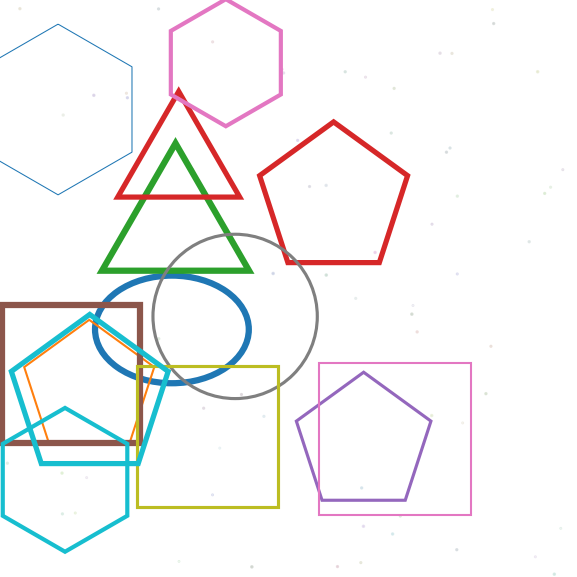[{"shape": "oval", "thickness": 3, "radius": 0.67, "center": [0.298, 0.429]}, {"shape": "hexagon", "thickness": 0.5, "radius": 0.74, "center": [0.101, 0.81]}, {"shape": "pentagon", "thickness": 1, "radius": 0.59, "center": [0.155, 0.327]}, {"shape": "triangle", "thickness": 3, "radius": 0.74, "center": [0.304, 0.604]}, {"shape": "triangle", "thickness": 2.5, "radius": 0.61, "center": [0.309, 0.719]}, {"shape": "pentagon", "thickness": 2.5, "radius": 0.67, "center": [0.578, 0.653]}, {"shape": "pentagon", "thickness": 1.5, "radius": 0.61, "center": [0.63, 0.232]}, {"shape": "square", "thickness": 3, "radius": 0.6, "center": [0.123, 0.351]}, {"shape": "square", "thickness": 1, "radius": 0.66, "center": [0.683, 0.239]}, {"shape": "hexagon", "thickness": 2, "radius": 0.55, "center": [0.391, 0.891]}, {"shape": "circle", "thickness": 1.5, "radius": 0.71, "center": [0.407, 0.451]}, {"shape": "square", "thickness": 1.5, "radius": 0.61, "center": [0.359, 0.243]}, {"shape": "hexagon", "thickness": 2, "radius": 0.62, "center": [0.113, 0.168]}, {"shape": "pentagon", "thickness": 2.5, "radius": 0.71, "center": [0.155, 0.312]}]